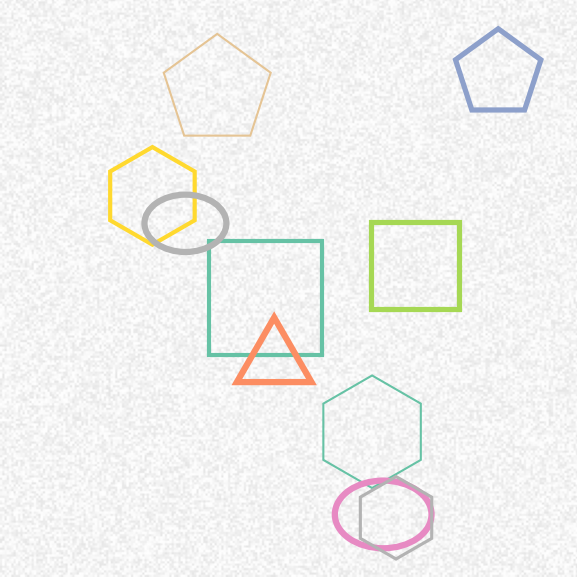[{"shape": "square", "thickness": 2, "radius": 0.49, "center": [0.46, 0.483]}, {"shape": "hexagon", "thickness": 1, "radius": 0.49, "center": [0.644, 0.252]}, {"shape": "triangle", "thickness": 3, "radius": 0.37, "center": [0.475, 0.375]}, {"shape": "pentagon", "thickness": 2.5, "radius": 0.39, "center": [0.863, 0.872]}, {"shape": "oval", "thickness": 3, "radius": 0.42, "center": [0.664, 0.108]}, {"shape": "square", "thickness": 2.5, "radius": 0.38, "center": [0.719, 0.539]}, {"shape": "hexagon", "thickness": 2, "radius": 0.42, "center": [0.264, 0.66]}, {"shape": "pentagon", "thickness": 1, "radius": 0.49, "center": [0.376, 0.843]}, {"shape": "oval", "thickness": 3, "radius": 0.35, "center": [0.321, 0.612]}, {"shape": "hexagon", "thickness": 1.5, "radius": 0.36, "center": [0.686, 0.103]}]